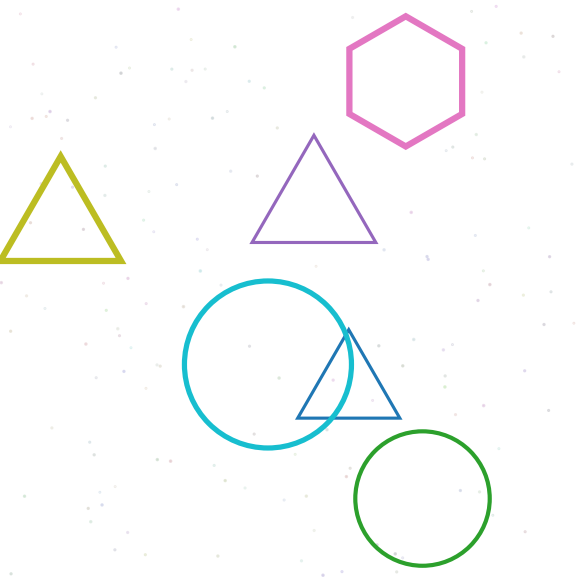[{"shape": "triangle", "thickness": 1.5, "radius": 0.51, "center": [0.604, 0.326]}, {"shape": "circle", "thickness": 2, "radius": 0.58, "center": [0.732, 0.136]}, {"shape": "triangle", "thickness": 1.5, "radius": 0.62, "center": [0.544, 0.641]}, {"shape": "hexagon", "thickness": 3, "radius": 0.56, "center": [0.703, 0.858]}, {"shape": "triangle", "thickness": 3, "radius": 0.6, "center": [0.105, 0.608]}, {"shape": "circle", "thickness": 2.5, "radius": 0.72, "center": [0.464, 0.368]}]